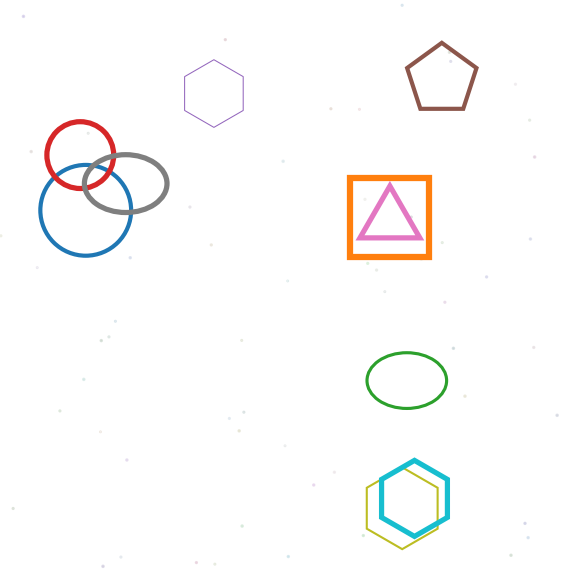[{"shape": "circle", "thickness": 2, "radius": 0.39, "center": [0.148, 0.635]}, {"shape": "square", "thickness": 3, "radius": 0.34, "center": [0.675, 0.623]}, {"shape": "oval", "thickness": 1.5, "radius": 0.34, "center": [0.704, 0.34]}, {"shape": "circle", "thickness": 2.5, "radius": 0.29, "center": [0.139, 0.731]}, {"shape": "hexagon", "thickness": 0.5, "radius": 0.29, "center": [0.37, 0.837]}, {"shape": "pentagon", "thickness": 2, "radius": 0.32, "center": [0.765, 0.862]}, {"shape": "triangle", "thickness": 2.5, "radius": 0.3, "center": [0.675, 0.617]}, {"shape": "oval", "thickness": 2.5, "radius": 0.36, "center": [0.218, 0.681]}, {"shape": "hexagon", "thickness": 1, "radius": 0.35, "center": [0.696, 0.119]}, {"shape": "hexagon", "thickness": 2.5, "radius": 0.33, "center": [0.718, 0.136]}]